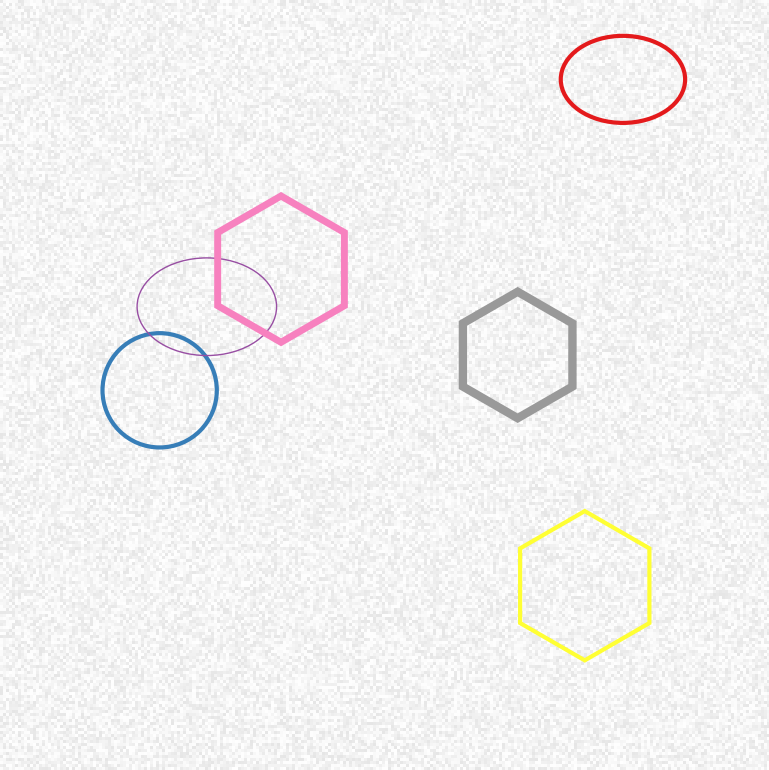[{"shape": "oval", "thickness": 1.5, "radius": 0.4, "center": [0.809, 0.897]}, {"shape": "circle", "thickness": 1.5, "radius": 0.37, "center": [0.207, 0.493]}, {"shape": "oval", "thickness": 0.5, "radius": 0.45, "center": [0.269, 0.602]}, {"shape": "hexagon", "thickness": 1.5, "radius": 0.48, "center": [0.759, 0.239]}, {"shape": "hexagon", "thickness": 2.5, "radius": 0.48, "center": [0.365, 0.65]}, {"shape": "hexagon", "thickness": 3, "radius": 0.41, "center": [0.672, 0.539]}]